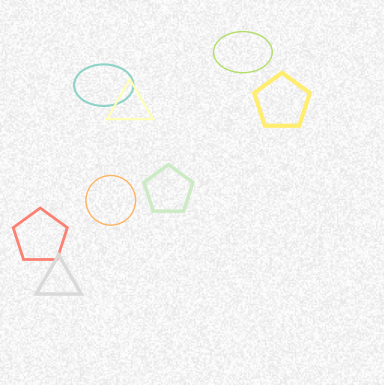[{"shape": "oval", "thickness": 1.5, "radius": 0.39, "center": [0.27, 0.779]}, {"shape": "triangle", "thickness": 1.5, "radius": 0.35, "center": [0.337, 0.725]}, {"shape": "pentagon", "thickness": 2, "radius": 0.37, "center": [0.105, 0.386]}, {"shape": "circle", "thickness": 1, "radius": 0.32, "center": [0.288, 0.48]}, {"shape": "oval", "thickness": 1, "radius": 0.38, "center": [0.631, 0.865]}, {"shape": "triangle", "thickness": 2.5, "radius": 0.34, "center": [0.152, 0.27]}, {"shape": "pentagon", "thickness": 2.5, "radius": 0.33, "center": [0.437, 0.506]}, {"shape": "pentagon", "thickness": 3, "radius": 0.38, "center": [0.733, 0.735]}]